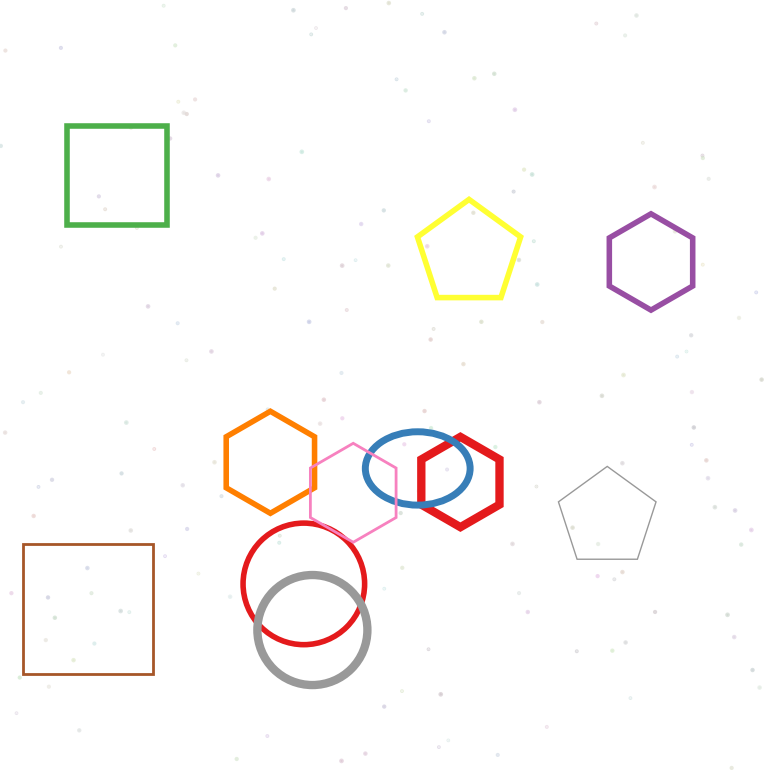[{"shape": "circle", "thickness": 2, "radius": 0.39, "center": [0.395, 0.242]}, {"shape": "hexagon", "thickness": 3, "radius": 0.29, "center": [0.598, 0.374]}, {"shape": "oval", "thickness": 2.5, "radius": 0.34, "center": [0.543, 0.392]}, {"shape": "square", "thickness": 2, "radius": 0.32, "center": [0.152, 0.772]}, {"shape": "hexagon", "thickness": 2, "radius": 0.31, "center": [0.845, 0.66]}, {"shape": "hexagon", "thickness": 2, "radius": 0.33, "center": [0.351, 0.4]}, {"shape": "pentagon", "thickness": 2, "radius": 0.35, "center": [0.609, 0.671]}, {"shape": "square", "thickness": 1, "radius": 0.42, "center": [0.114, 0.209]}, {"shape": "hexagon", "thickness": 1, "radius": 0.32, "center": [0.459, 0.36]}, {"shape": "circle", "thickness": 3, "radius": 0.36, "center": [0.406, 0.182]}, {"shape": "pentagon", "thickness": 0.5, "radius": 0.33, "center": [0.789, 0.328]}]